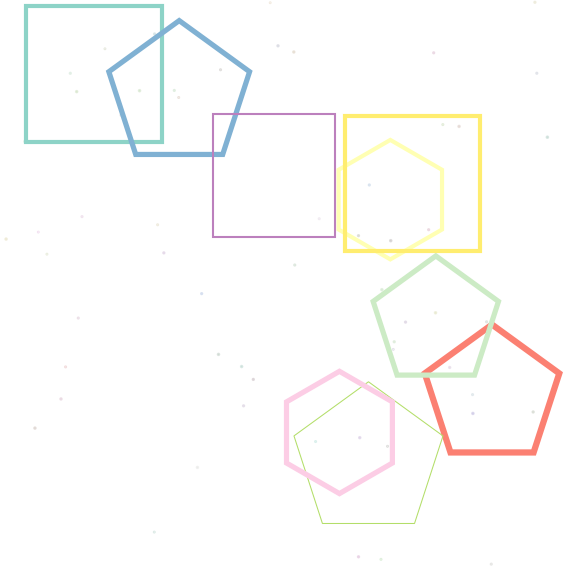[{"shape": "square", "thickness": 2, "radius": 0.59, "center": [0.163, 0.87]}, {"shape": "hexagon", "thickness": 2, "radius": 0.52, "center": [0.676, 0.653]}, {"shape": "pentagon", "thickness": 3, "radius": 0.61, "center": [0.852, 0.315]}, {"shape": "pentagon", "thickness": 2.5, "radius": 0.64, "center": [0.31, 0.835]}, {"shape": "pentagon", "thickness": 0.5, "radius": 0.68, "center": [0.638, 0.202]}, {"shape": "hexagon", "thickness": 2.5, "radius": 0.53, "center": [0.588, 0.25]}, {"shape": "square", "thickness": 1, "radius": 0.53, "center": [0.474, 0.695]}, {"shape": "pentagon", "thickness": 2.5, "radius": 0.57, "center": [0.755, 0.442]}, {"shape": "square", "thickness": 2, "radius": 0.59, "center": [0.714, 0.681]}]